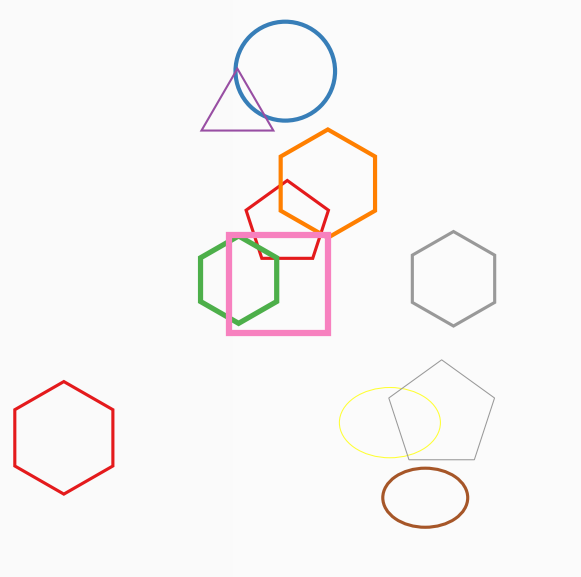[{"shape": "hexagon", "thickness": 1.5, "radius": 0.49, "center": [0.11, 0.241]}, {"shape": "pentagon", "thickness": 1.5, "radius": 0.37, "center": [0.494, 0.612]}, {"shape": "circle", "thickness": 2, "radius": 0.43, "center": [0.491, 0.876]}, {"shape": "hexagon", "thickness": 2.5, "radius": 0.38, "center": [0.411, 0.515]}, {"shape": "triangle", "thickness": 1, "radius": 0.36, "center": [0.408, 0.809]}, {"shape": "hexagon", "thickness": 2, "radius": 0.47, "center": [0.564, 0.681]}, {"shape": "oval", "thickness": 0.5, "radius": 0.43, "center": [0.671, 0.267]}, {"shape": "oval", "thickness": 1.5, "radius": 0.37, "center": [0.732, 0.137]}, {"shape": "square", "thickness": 3, "radius": 0.42, "center": [0.479, 0.507]}, {"shape": "hexagon", "thickness": 1.5, "radius": 0.41, "center": [0.78, 0.516]}, {"shape": "pentagon", "thickness": 0.5, "radius": 0.48, "center": [0.76, 0.28]}]